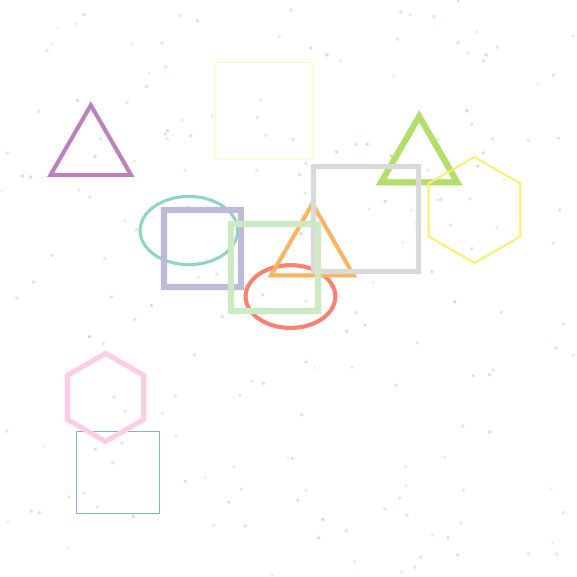[{"shape": "oval", "thickness": 1.5, "radius": 0.42, "center": [0.327, 0.6]}, {"shape": "square", "thickness": 0.5, "radius": 0.42, "center": [0.457, 0.808]}, {"shape": "square", "thickness": 3, "radius": 0.33, "center": [0.351, 0.568]}, {"shape": "oval", "thickness": 2, "radius": 0.39, "center": [0.503, 0.486]}, {"shape": "square", "thickness": 0.5, "radius": 0.36, "center": [0.204, 0.182]}, {"shape": "triangle", "thickness": 2, "radius": 0.41, "center": [0.541, 0.564]}, {"shape": "triangle", "thickness": 3, "radius": 0.38, "center": [0.726, 0.721]}, {"shape": "hexagon", "thickness": 2.5, "radius": 0.38, "center": [0.183, 0.311]}, {"shape": "square", "thickness": 2.5, "radius": 0.45, "center": [0.633, 0.621]}, {"shape": "triangle", "thickness": 2, "radius": 0.4, "center": [0.157, 0.736]}, {"shape": "square", "thickness": 3, "radius": 0.38, "center": [0.475, 0.537]}, {"shape": "hexagon", "thickness": 1, "radius": 0.46, "center": [0.822, 0.636]}]